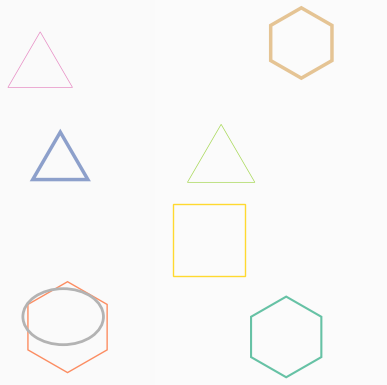[{"shape": "hexagon", "thickness": 1.5, "radius": 0.52, "center": [0.739, 0.125]}, {"shape": "hexagon", "thickness": 1, "radius": 0.59, "center": [0.174, 0.15]}, {"shape": "triangle", "thickness": 2.5, "radius": 0.41, "center": [0.156, 0.575]}, {"shape": "triangle", "thickness": 0.5, "radius": 0.48, "center": [0.104, 0.821]}, {"shape": "triangle", "thickness": 0.5, "radius": 0.5, "center": [0.571, 0.577]}, {"shape": "square", "thickness": 1, "radius": 0.46, "center": [0.54, 0.377]}, {"shape": "hexagon", "thickness": 2.5, "radius": 0.46, "center": [0.778, 0.888]}, {"shape": "oval", "thickness": 2, "radius": 0.52, "center": [0.163, 0.177]}]